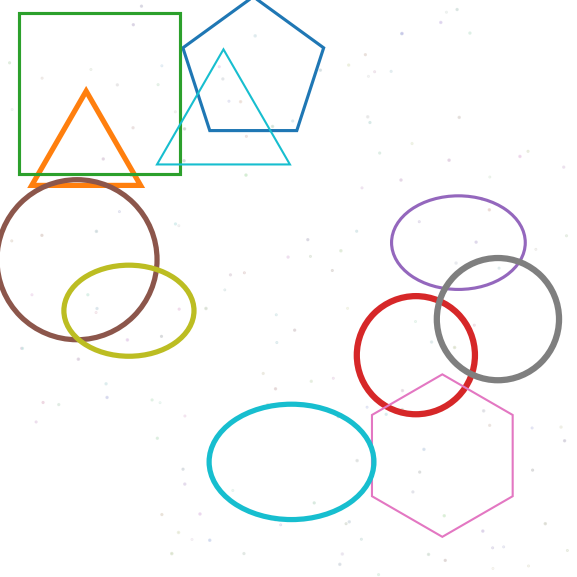[{"shape": "pentagon", "thickness": 1.5, "radius": 0.64, "center": [0.439, 0.877]}, {"shape": "triangle", "thickness": 2.5, "radius": 0.54, "center": [0.149, 0.733]}, {"shape": "square", "thickness": 1.5, "radius": 0.7, "center": [0.172, 0.837]}, {"shape": "circle", "thickness": 3, "radius": 0.51, "center": [0.72, 0.384]}, {"shape": "oval", "thickness": 1.5, "radius": 0.58, "center": [0.794, 0.579]}, {"shape": "circle", "thickness": 2.5, "radius": 0.69, "center": [0.133, 0.549]}, {"shape": "hexagon", "thickness": 1, "radius": 0.7, "center": [0.766, 0.21]}, {"shape": "circle", "thickness": 3, "radius": 0.53, "center": [0.862, 0.447]}, {"shape": "oval", "thickness": 2.5, "radius": 0.56, "center": [0.223, 0.461]}, {"shape": "oval", "thickness": 2.5, "radius": 0.71, "center": [0.505, 0.199]}, {"shape": "triangle", "thickness": 1, "radius": 0.66, "center": [0.387, 0.781]}]